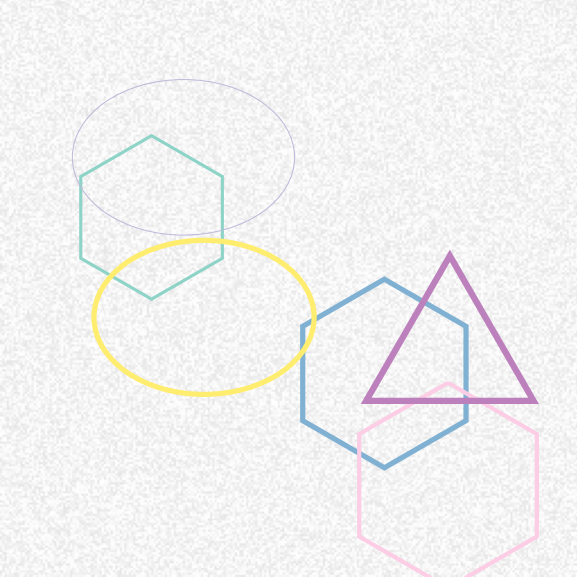[{"shape": "hexagon", "thickness": 1.5, "radius": 0.71, "center": [0.262, 0.623]}, {"shape": "oval", "thickness": 0.5, "radius": 0.96, "center": [0.318, 0.727]}, {"shape": "hexagon", "thickness": 2.5, "radius": 0.82, "center": [0.666, 0.352]}, {"shape": "hexagon", "thickness": 2, "radius": 0.89, "center": [0.776, 0.159]}, {"shape": "triangle", "thickness": 3, "radius": 0.84, "center": [0.779, 0.389]}, {"shape": "oval", "thickness": 2.5, "radius": 0.95, "center": [0.353, 0.45]}]